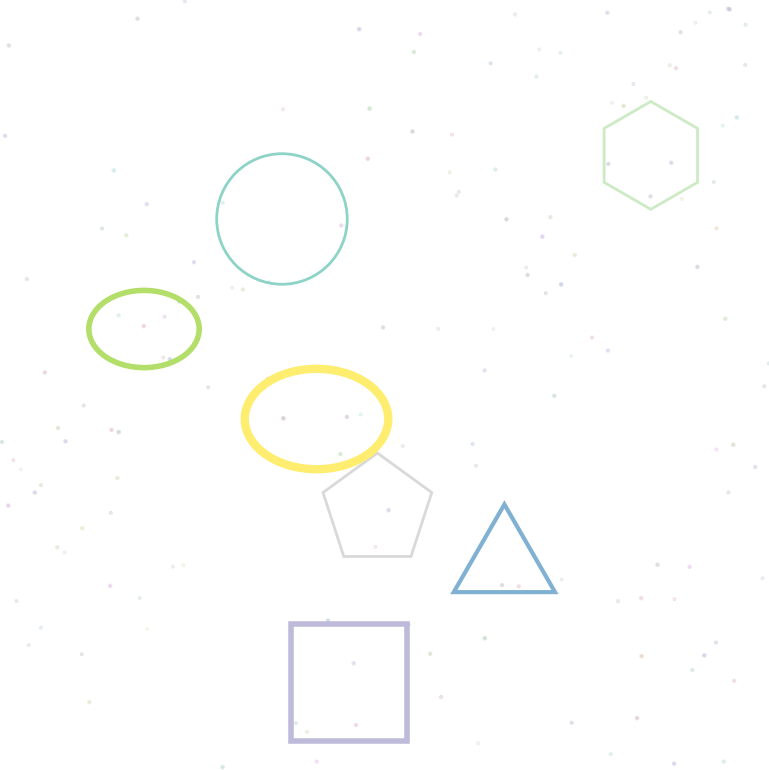[{"shape": "circle", "thickness": 1, "radius": 0.42, "center": [0.366, 0.716]}, {"shape": "square", "thickness": 2, "radius": 0.38, "center": [0.453, 0.113]}, {"shape": "triangle", "thickness": 1.5, "radius": 0.38, "center": [0.655, 0.269]}, {"shape": "oval", "thickness": 2, "radius": 0.36, "center": [0.187, 0.573]}, {"shape": "pentagon", "thickness": 1, "radius": 0.37, "center": [0.49, 0.337]}, {"shape": "hexagon", "thickness": 1, "radius": 0.35, "center": [0.845, 0.798]}, {"shape": "oval", "thickness": 3, "radius": 0.47, "center": [0.411, 0.456]}]